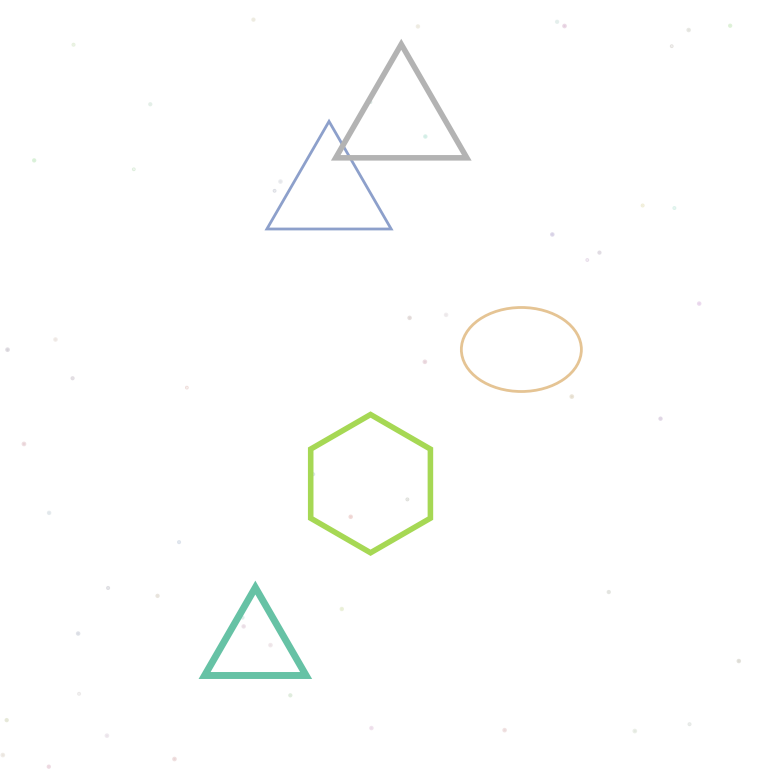[{"shape": "triangle", "thickness": 2.5, "radius": 0.38, "center": [0.332, 0.161]}, {"shape": "triangle", "thickness": 1, "radius": 0.47, "center": [0.427, 0.749]}, {"shape": "hexagon", "thickness": 2, "radius": 0.45, "center": [0.481, 0.372]}, {"shape": "oval", "thickness": 1, "radius": 0.39, "center": [0.677, 0.546]}, {"shape": "triangle", "thickness": 2, "radius": 0.49, "center": [0.521, 0.844]}]